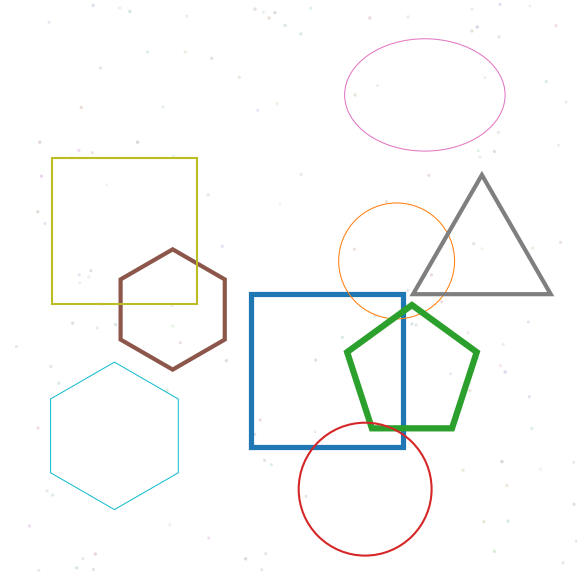[{"shape": "square", "thickness": 2.5, "radius": 0.66, "center": [0.567, 0.358]}, {"shape": "circle", "thickness": 0.5, "radius": 0.5, "center": [0.687, 0.547]}, {"shape": "pentagon", "thickness": 3, "radius": 0.59, "center": [0.713, 0.353]}, {"shape": "circle", "thickness": 1, "radius": 0.58, "center": [0.632, 0.152]}, {"shape": "hexagon", "thickness": 2, "radius": 0.52, "center": [0.299, 0.463]}, {"shape": "oval", "thickness": 0.5, "radius": 0.69, "center": [0.736, 0.835]}, {"shape": "triangle", "thickness": 2, "radius": 0.69, "center": [0.834, 0.559]}, {"shape": "square", "thickness": 1, "radius": 0.63, "center": [0.215, 0.599]}, {"shape": "hexagon", "thickness": 0.5, "radius": 0.64, "center": [0.198, 0.244]}]